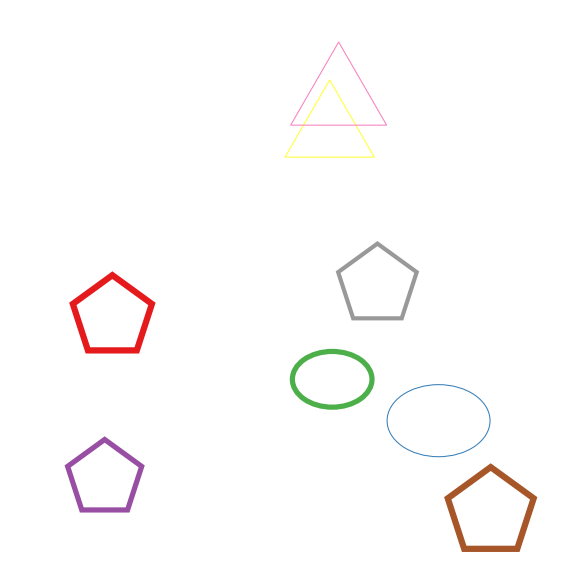[{"shape": "pentagon", "thickness": 3, "radius": 0.36, "center": [0.195, 0.451]}, {"shape": "oval", "thickness": 0.5, "radius": 0.45, "center": [0.759, 0.271]}, {"shape": "oval", "thickness": 2.5, "radius": 0.34, "center": [0.575, 0.342]}, {"shape": "pentagon", "thickness": 2.5, "radius": 0.34, "center": [0.181, 0.171]}, {"shape": "triangle", "thickness": 0.5, "radius": 0.45, "center": [0.571, 0.772]}, {"shape": "pentagon", "thickness": 3, "radius": 0.39, "center": [0.85, 0.112]}, {"shape": "triangle", "thickness": 0.5, "radius": 0.48, "center": [0.586, 0.83]}, {"shape": "pentagon", "thickness": 2, "radius": 0.36, "center": [0.654, 0.506]}]